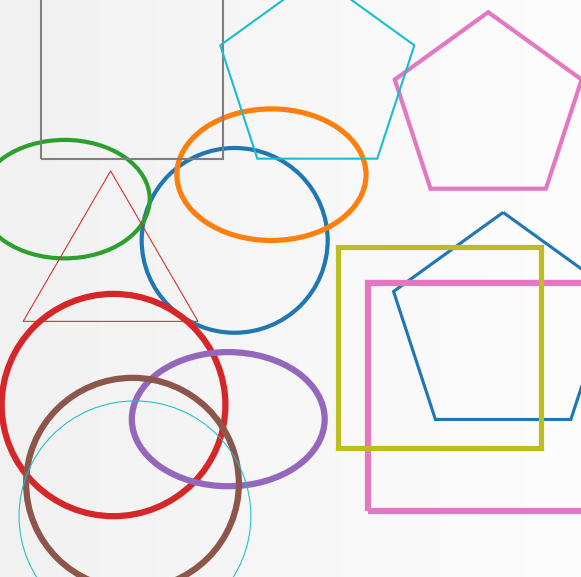[{"shape": "circle", "thickness": 2, "radius": 0.8, "center": [0.404, 0.583]}, {"shape": "pentagon", "thickness": 1.5, "radius": 0.99, "center": [0.866, 0.433]}, {"shape": "oval", "thickness": 2.5, "radius": 0.81, "center": [0.467, 0.697]}, {"shape": "oval", "thickness": 2, "radius": 0.73, "center": [0.111, 0.654]}, {"shape": "circle", "thickness": 3, "radius": 0.96, "center": [0.195, 0.298]}, {"shape": "triangle", "thickness": 0.5, "radius": 0.87, "center": [0.19, 0.529]}, {"shape": "oval", "thickness": 3, "radius": 0.83, "center": [0.393, 0.273]}, {"shape": "circle", "thickness": 3, "radius": 0.91, "center": [0.228, 0.162]}, {"shape": "pentagon", "thickness": 2, "radius": 0.84, "center": [0.84, 0.809]}, {"shape": "square", "thickness": 3, "radius": 0.99, "center": [0.831, 0.312]}, {"shape": "square", "thickness": 1, "radius": 0.79, "center": [0.227, 0.881]}, {"shape": "square", "thickness": 2.5, "radius": 0.87, "center": [0.756, 0.397]}, {"shape": "pentagon", "thickness": 1, "radius": 0.88, "center": [0.546, 0.866]}, {"shape": "circle", "thickness": 0.5, "radius": 1.0, "center": [0.232, 0.105]}]